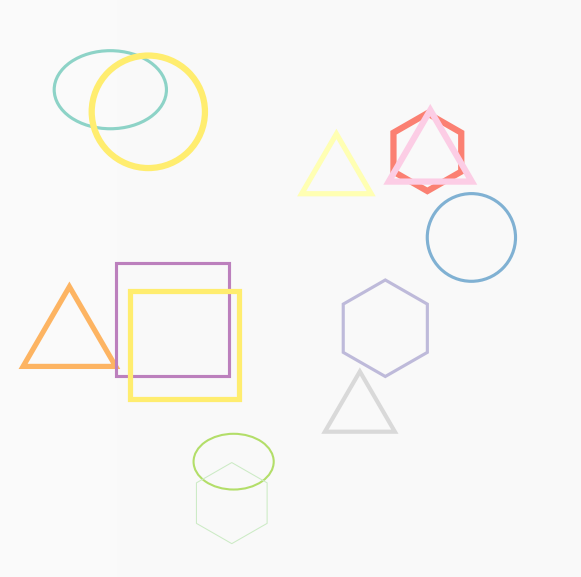[{"shape": "oval", "thickness": 1.5, "radius": 0.48, "center": [0.19, 0.844]}, {"shape": "triangle", "thickness": 2.5, "radius": 0.35, "center": [0.579, 0.698]}, {"shape": "hexagon", "thickness": 1.5, "radius": 0.42, "center": [0.663, 0.431]}, {"shape": "hexagon", "thickness": 3, "radius": 0.34, "center": [0.735, 0.736]}, {"shape": "circle", "thickness": 1.5, "radius": 0.38, "center": [0.811, 0.588]}, {"shape": "triangle", "thickness": 2.5, "radius": 0.46, "center": [0.119, 0.411]}, {"shape": "oval", "thickness": 1, "radius": 0.34, "center": [0.402, 0.2]}, {"shape": "triangle", "thickness": 3, "radius": 0.41, "center": [0.74, 0.726]}, {"shape": "triangle", "thickness": 2, "radius": 0.35, "center": [0.619, 0.286]}, {"shape": "square", "thickness": 1.5, "radius": 0.49, "center": [0.297, 0.446]}, {"shape": "hexagon", "thickness": 0.5, "radius": 0.35, "center": [0.399, 0.128]}, {"shape": "square", "thickness": 2.5, "radius": 0.47, "center": [0.318, 0.402]}, {"shape": "circle", "thickness": 3, "radius": 0.49, "center": [0.255, 0.806]}]